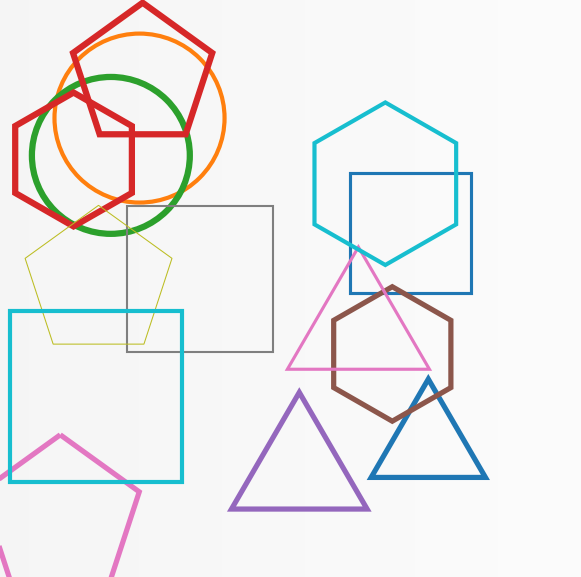[{"shape": "triangle", "thickness": 2.5, "radius": 0.57, "center": [0.737, 0.229]}, {"shape": "square", "thickness": 1.5, "radius": 0.52, "center": [0.707, 0.596]}, {"shape": "circle", "thickness": 2, "radius": 0.73, "center": [0.24, 0.795]}, {"shape": "circle", "thickness": 3, "radius": 0.68, "center": [0.191, 0.73]}, {"shape": "hexagon", "thickness": 3, "radius": 0.58, "center": [0.127, 0.723]}, {"shape": "pentagon", "thickness": 3, "radius": 0.63, "center": [0.245, 0.868]}, {"shape": "triangle", "thickness": 2.5, "radius": 0.67, "center": [0.515, 0.185]}, {"shape": "hexagon", "thickness": 2.5, "radius": 0.58, "center": [0.675, 0.386]}, {"shape": "pentagon", "thickness": 2.5, "radius": 0.71, "center": [0.104, 0.103]}, {"shape": "triangle", "thickness": 1.5, "radius": 0.71, "center": [0.617, 0.43]}, {"shape": "square", "thickness": 1, "radius": 0.63, "center": [0.344, 0.516]}, {"shape": "pentagon", "thickness": 0.5, "radius": 0.66, "center": [0.17, 0.511]}, {"shape": "hexagon", "thickness": 2, "radius": 0.7, "center": [0.663, 0.681]}, {"shape": "square", "thickness": 2, "radius": 0.74, "center": [0.165, 0.312]}]